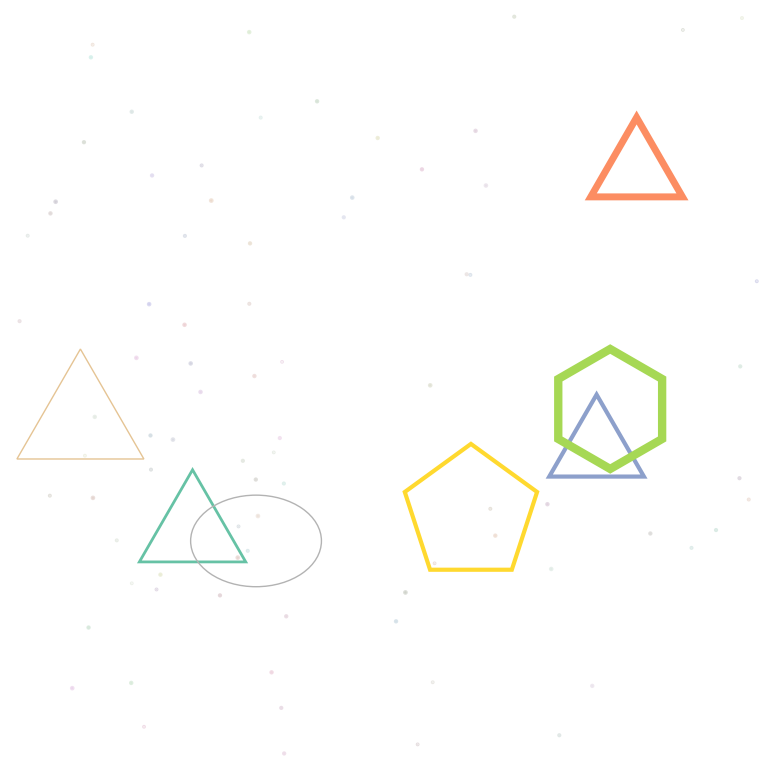[{"shape": "triangle", "thickness": 1, "radius": 0.4, "center": [0.25, 0.31]}, {"shape": "triangle", "thickness": 2.5, "radius": 0.34, "center": [0.827, 0.779]}, {"shape": "triangle", "thickness": 1.5, "radius": 0.35, "center": [0.775, 0.417]}, {"shape": "hexagon", "thickness": 3, "radius": 0.39, "center": [0.792, 0.469]}, {"shape": "pentagon", "thickness": 1.5, "radius": 0.45, "center": [0.612, 0.333]}, {"shape": "triangle", "thickness": 0.5, "radius": 0.48, "center": [0.104, 0.452]}, {"shape": "oval", "thickness": 0.5, "radius": 0.42, "center": [0.333, 0.297]}]